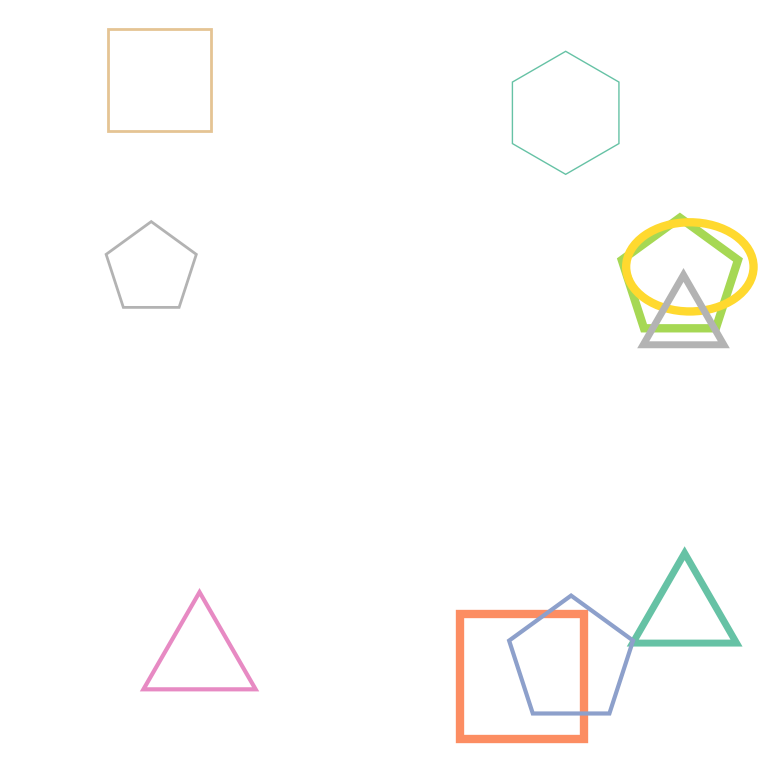[{"shape": "hexagon", "thickness": 0.5, "radius": 0.4, "center": [0.735, 0.853]}, {"shape": "triangle", "thickness": 2.5, "radius": 0.39, "center": [0.889, 0.204]}, {"shape": "square", "thickness": 3, "radius": 0.4, "center": [0.678, 0.121]}, {"shape": "pentagon", "thickness": 1.5, "radius": 0.42, "center": [0.742, 0.142]}, {"shape": "triangle", "thickness": 1.5, "radius": 0.42, "center": [0.259, 0.147]}, {"shape": "pentagon", "thickness": 3, "radius": 0.4, "center": [0.883, 0.638]}, {"shape": "oval", "thickness": 3, "radius": 0.41, "center": [0.896, 0.653]}, {"shape": "square", "thickness": 1, "radius": 0.33, "center": [0.207, 0.896]}, {"shape": "triangle", "thickness": 2.5, "radius": 0.3, "center": [0.888, 0.582]}, {"shape": "pentagon", "thickness": 1, "radius": 0.31, "center": [0.196, 0.651]}]